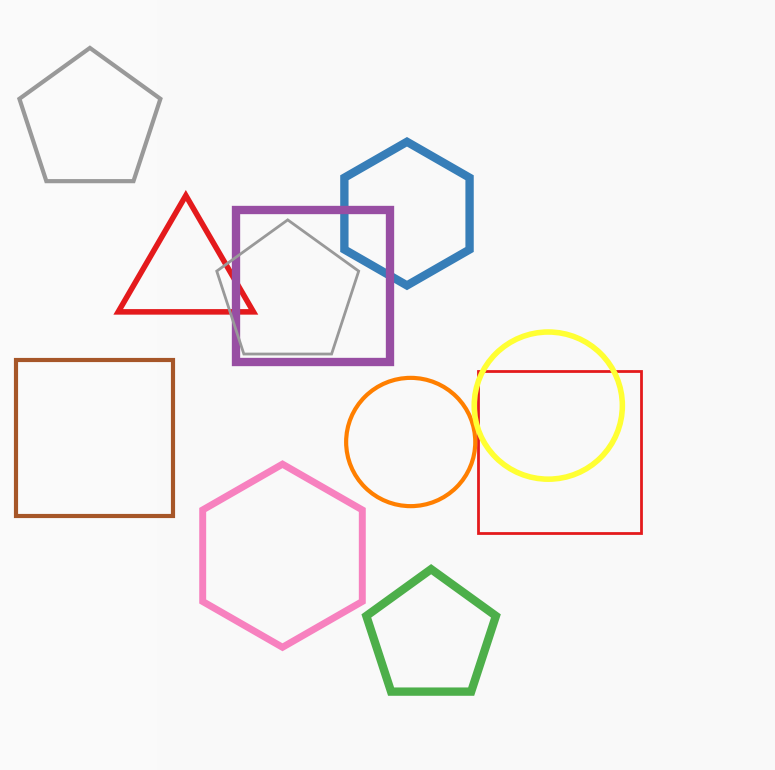[{"shape": "triangle", "thickness": 2, "radius": 0.5, "center": [0.24, 0.645]}, {"shape": "square", "thickness": 1, "radius": 0.53, "center": [0.722, 0.413]}, {"shape": "hexagon", "thickness": 3, "radius": 0.47, "center": [0.525, 0.723]}, {"shape": "pentagon", "thickness": 3, "radius": 0.44, "center": [0.556, 0.173]}, {"shape": "square", "thickness": 3, "radius": 0.5, "center": [0.404, 0.628]}, {"shape": "circle", "thickness": 1.5, "radius": 0.42, "center": [0.53, 0.426]}, {"shape": "circle", "thickness": 2, "radius": 0.48, "center": [0.707, 0.473]}, {"shape": "square", "thickness": 1.5, "radius": 0.51, "center": [0.122, 0.431]}, {"shape": "hexagon", "thickness": 2.5, "radius": 0.59, "center": [0.365, 0.278]}, {"shape": "pentagon", "thickness": 1, "radius": 0.48, "center": [0.371, 0.618]}, {"shape": "pentagon", "thickness": 1.5, "radius": 0.48, "center": [0.116, 0.842]}]